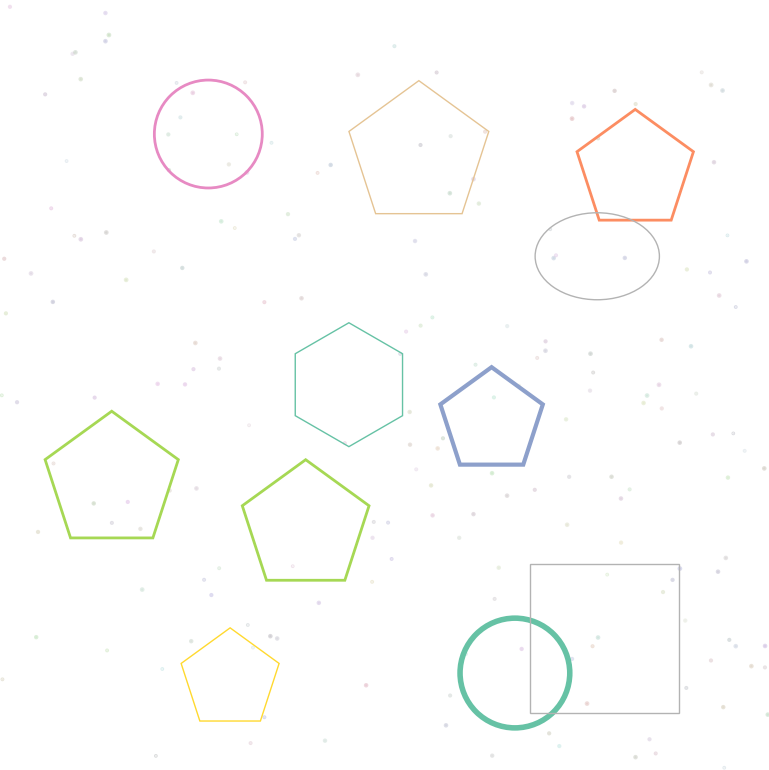[{"shape": "hexagon", "thickness": 0.5, "radius": 0.4, "center": [0.453, 0.5]}, {"shape": "circle", "thickness": 2, "radius": 0.36, "center": [0.669, 0.126]}, {"shape": "pentagon", "thickness": 1, "radius": 0.4, "center": [0.825, 0.778]}, {"shape": "pentagon", "thickness": 1.5, "radius": 0.35, "center": [0.638, 0.453]}, {"shape": "circle", "thickness": 1, "radius": 0.35, "center": [0.271, 0.826]}, {"shape": "pentagon", "thickness": 1, "radius": 0.45, "center": [0.145, 0.375]}, {"shape": "pentagon", "thickness": 1, "radius": 0.43, "center": [0.397, 0.316]}, {"shape": "pentagon", "thickness": 0.5, "radius": 0.33, "center": [0.299, 0.118]}, {"shape": "pentagon", "thickness": 0.5, "radius": 0.48, "center": [0.544, 0.8]}, {"shape": "oval", "thickness": 0.5, "radius": 0.4, "center": [0.776, 0.667]}, {"shape": "square", "thickness": 0.5, "radius": 0.49, "center": [0.785, 0.171]}]